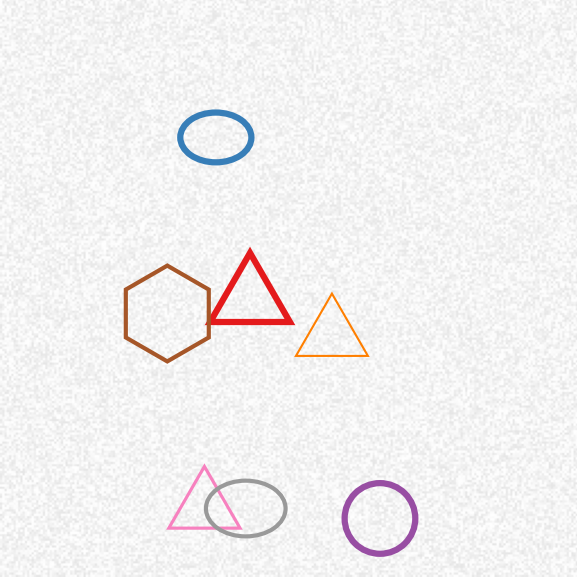[{"shape": "triangle", "thickness": 3, "radius": 0.4, "center": [0.433, 0.481]}, {"shape": "oval", "thickness": 3, "radius": 0.31, "center": [0.374, 0.761]}, {"shape": "circle", "thickness": 3, "radius": 0.31, "center": [0.658, 0.101]}, {"shape": "triangle", "thickness": 1, "radius": 0.36, "center": [0.575, 0.419]}, {"shape": "hexagon", "thickness": 2, "radius": 0.41, "center": [0.29, 0.456]}, {"shape": "triangle", "thickness": 1.5, "radius": 0.36, "center": [0.354, 0.12]}, {"shape": "oval", "thickness": 2, "radius": 0.34, "center": [0.426, 0.119]}]